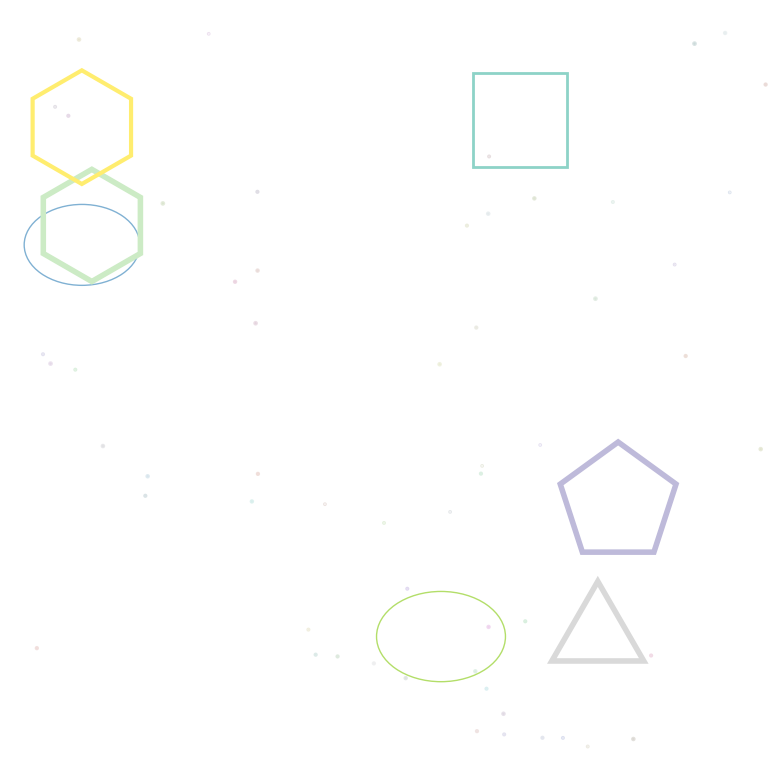[{"shape": "square", "thickness": 1, "radius": 0.3, "center": [0.676, 0.844]}, {"shape": "pentagon", "thickness": 2, "radius": 0.4, "center": [0.803, 0.347]}, {"shape": "oval", "thickness": 0.5, "radius": 0.38, "center": [0.106, 0.682]}, {"shape": "oval", "thickness": 0.5, "radius": 0.42, "center": [0.573, 0.173]}, {"shape": "triangle", "thickness": 2, "radius": 0.34, "center": [0.776, 0.176]}, {"shape": "hexagon", "thickness": 2, "radius": 0.36, "center": [0.119, 0.707]}, {"shape": "hexagon", "thickness": 1.5, "radius": 0.37, "center": [0.106, 0.835]}]